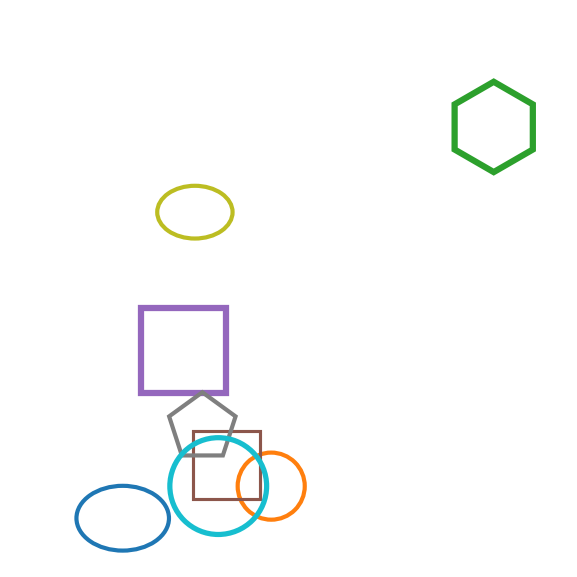[{"shape": "oval", "thickness": 2, "radius": 0.4, "center": [0.212, 0.102]}, {"shape": "circle", "thickness": 2, "radius": 0.29, "center": [0.47, 0.157]}, {"shape": "hexagon", "thickness": 3, "radius": 0.39, "center": [0.855, 0.779]}, {"shape": "square", "thickness": 3, "radius": 0.37, "center": [0.318, 0.392]}, {"shape": "square", "thickness": 1.5, "radius": 0.29, "center": [0.392, 0.194]}, {"shape": "pentagon", "thickness": 2, "radius": 0.3, "center": [0.35, 0.259]}, {"shape": "oval", "thickness": 2, "radius": 0.33, "center": [0.337, 0.632]}, {"shape": "circle", "thickness": 2.5, "radius": 0.42, "center": [0.378, 0.157]}]